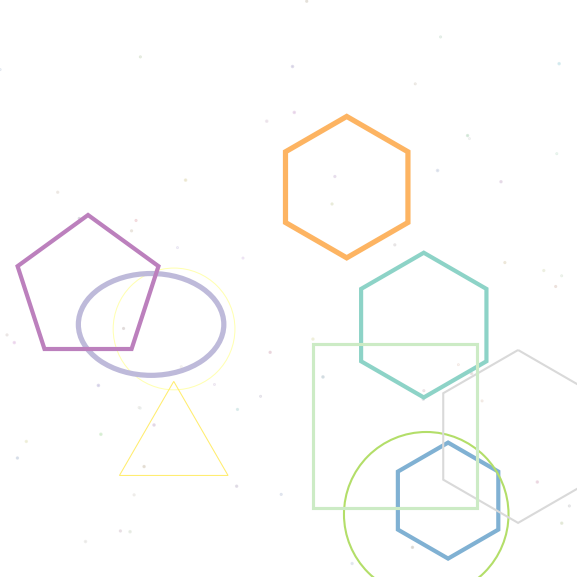[{"shape": "hexagon", "thickness": 2, "radius": 0.63, "center": [0.734, 0.436]}, {"shape": "circle", "thickness": 0.5, "radius": 0.53, "center": [0.301, 0.43]}, {"shape": "oval", "thickness": 2.5, "radius": 0.63, "center": [0.262, 0.437]}, {"shape": "hexagon", "thickness": 2, "radius": 0.5, "center": [0.776, 0.132]}, {"shape": "hexagon", "thickness": 2.5, "radius": 0.61, "center": [0.6, 0.675]}, {"shape": "circle", "thickness": 1, "radius": 0.71, "center": [0.738, 0.109]}, {"shape": "hexagon", "thickness": 1, "radius": 0.75, "center": [0.897, 0.243]}, {"shape": "pentagon", "thickness": 2, "radius": 0.64, "center": [0.152, 0.499]}, {"shape": "square", "thickness": 1.5, "radius": 0.71, "center": [0.684, 0.262]}, {"shape": "triangle", "thickness": 0.5, "radius": 0.54, "center": [0.301, 0.23]}]